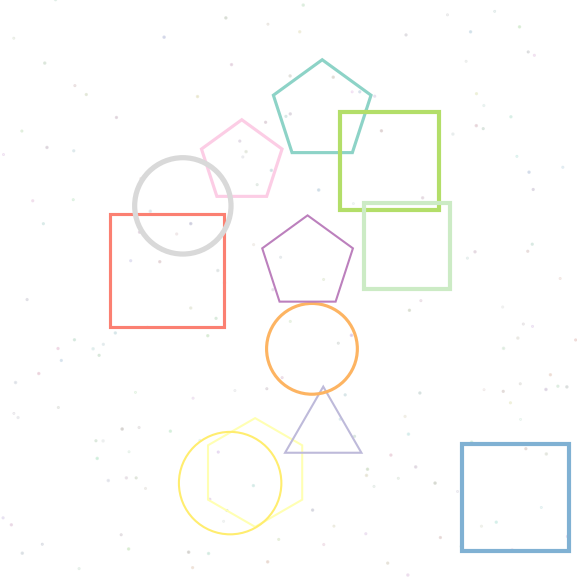[{"shape": "pentagon", "thickness": 1.5, "radius": 0.44, "center": [0.558, 0.807]}, {"shape": "hexagon", "thickness": 1, "radius": 0.47, "center": [0.442, 0.181]}, {"shape": "triangle", "thickness": 1, "radius": 0.38, "center": [0.56, 0.253]}, {"shape": "square", "thickness": 1.5, "radius": 0.49, "center": [0.289, 0.531]}, {"shape": "square", "thickness": 2, "radius": 0.46, "center": [0.893, 0.138]}, {"shape": "circle", "thickness": 1.5, "radius": 0.39, "center": [0.54, 0.395]}, {"shape": "square", "thickness": 2, "radius": 0.43, "center": [0.674, 0.72]}, {"shape": "pentagon", "thickness": 1.5, "radius": 0.37, "center": [0.419, 0.718]}, {"shape": "circle", "thickness": 2.5, "radius": 0.42, "center": [0.317, 0.643]}, {"shape": "pentagon", "thickness": 1, "radius": 0.41, "center": [0.533, 0.544]}, {"shape": "square", "thickness": 2, "radius": 0.37, "center": [0.705, 0.573]}, {"shape": "circle", "thickness": 1, "radius": 0.44, "center": [0.399, 0.163]}]